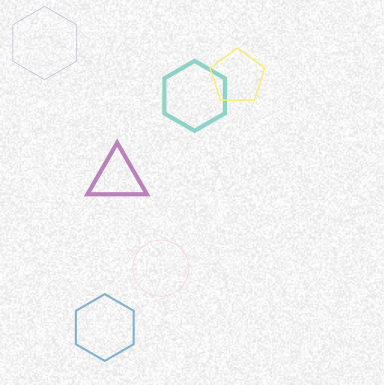[{"shape": "hexagon", "thickness": 3, "radius": 0.45, "center": [0.506, 0.751]}, {"shape": "hexagon", "thickness": 0.5, "radius": 0.48, "center": [0.116, 0.888]}, {"shape": "hexagon", "thickness": 1.5, "radius": 0.43, "center": [0.272, 0.149]}, {"shape": "circle", "thickness": 0.5, "radius": 0.36, "center": [0.418, 0.304]}, {"shape": "triangle", "thickness": 3, "radius": 0.45, "center": [0.304, 0.54]}, {"shape": "pentagon", "thickness": 1, "radius": 0.37, "center": [0.617, 0.8]}]